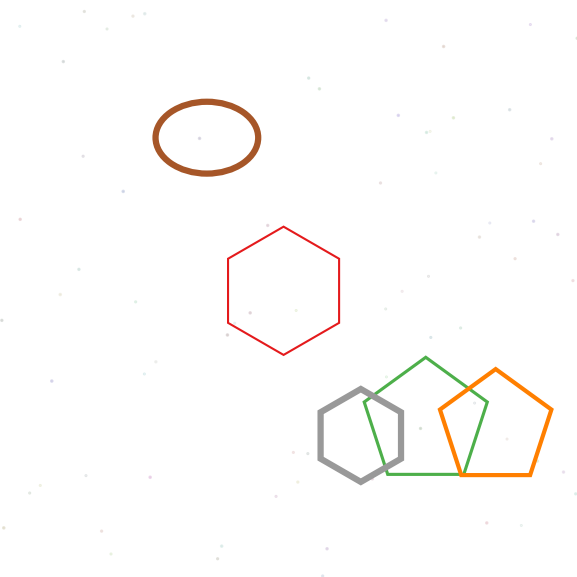[{"shape": "hexagon", "thickness": 1, "radius": 0.56, "center": [0.491, 0.496]}, {"shape": "pentagon", "thickness": 1.5, "radius": 0.56, "center": [0.737, 0.268]}, {"shape": "pentagon", "thickness": 2, "radius": 0.51, "center": [0.858, 0.259]}, {"shape": "oval", "thickness": 3, "radius": 0.44, "center": [0.358, 0.761]}, {"shape": "hexagon", "thickness": 3, "radius": 0.4, "center": [0.625, 0.245]}]